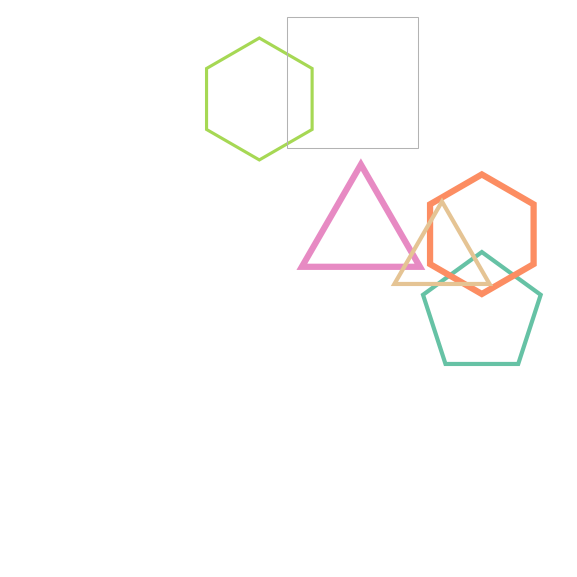[{"shape": "pentagon", "thickness": 2, "radius": 0.54, "center": [0.834, 0.456]}, {"shape": "hexagon", "thickness": 3, "radius": 0.52, "center": [0.834, 0.594]}, {"shape": "triangle", "thickness": 3, "radius": 0.59, "center": [0.625, 0.596]}, {"shape": "hexagon", "thickness": 1.5, "radius": 0.53, "center": [0.449, 0.828]}, {"shape": "triangle", "thickness": 2, "radius": 0.48, "center": [0.765, 0.555]}, {"shape": "square", "thickness": 0.5, "radius": 0.57, "center": [0.611, 0.857]}]